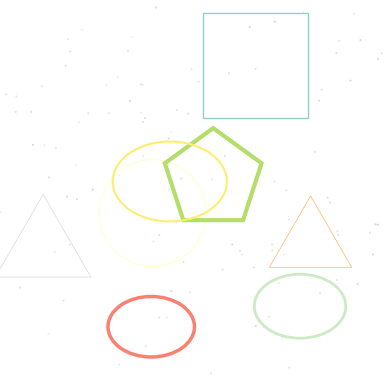[{"shape": "square", "thickness": 1, "radius": 0.68, "center": [0.664, 0.829]}, {"shape": "circle", "thickness": 0.5, "radius": 0.69, "center": [0.397, 0.447]}, {"shape": "oval", "thickness": 2.5, "radius": 0.56, "center": [0.393, 0.151]}, {"shape": "triangle", "thickness": 0.5, "radius": 0.62, "center": [0.807, 0.368]}, {"shape": "pentagon", "thickness": 3, "radius": 0.66, "center": [0.554, 0.535]}, {"shape": "triangle", "thickness": 0.5, "radius": 0.72, "center": [0.112, 0.352]}, {"shape": "oval", "thickness": 2, "radius": 0.59, "center": [0.779, 0.205]}, {"shape": "oval", "thickness": 1.5, "radius": 0.74, "center": [0.441, 0.529]}]